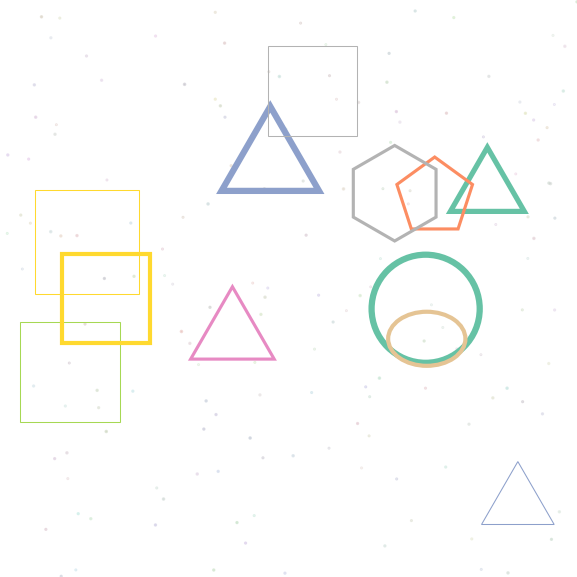[{"shape": "circle", "thickness": 3, "radius": 0.47, "center": [0.737, 0.464]}, {"shape": "triangle", "thickness": 2.5, "radius": 0.37, "center": [0.844, 0.67]}, {"shape": "pentagon", "thickness": 1.5, "radius": 0.34, "center": [0.753, 0.658]}, {"shape": "triangle", "thickness": 0.5, "radius": 0.36, "center": [0.897, 0.127]}, {"shape": "triangle", "thickness": 3, "radius": 0.49, "center": [0.468, 0.717]}, {"shape": "triangle", "thickness": 1.5, "radius": 0.42, "center": [0.402, 0.419]}, {"shape": "square", "thickness": 0.5, "radius": 0.43, "center": [0.121, 0.355]}, {"shape": "square", "thickness": 2, "radius": 0.38, "center": [0.183, 0.482]}, {"shape": "square", "thickness": 0.5, "radius": 0.45, "center": [0.15, 0.58]}, {"shape": "oval", "thickness": 2, "radius": 0.33, "center": [0.739, 0.413]}, {"shape": "hexagon", "thickness": 1.5, "radius": 0.41, "center": [0.683, 0.665]}, {"shape": "square", "thickness": 0.5, "radius": 0.39, "center": [0.541, 0.842]}]